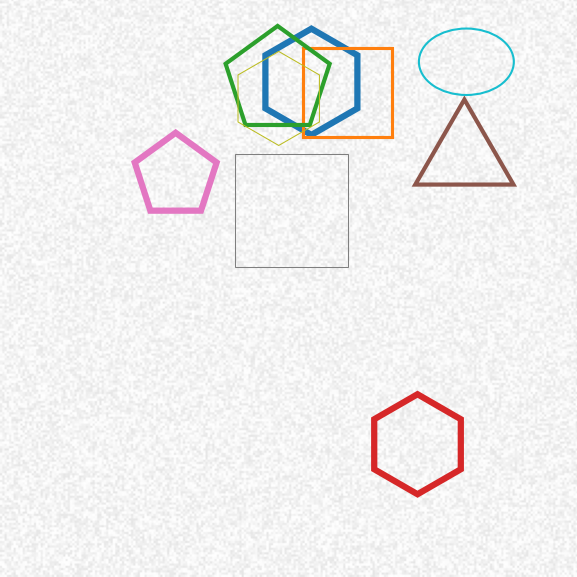[{"shape": "hexagon", "thickness": 3, "radius": 0.46, "center": [0.539, 0.857]}, {"shape": "square", "thickness": 1.5, "radius": 0.38, "center": [0.602, 0.839]}, {"shape": "pentagon", "thickness": 2, "radius": 0.47, "center": [0.481, 0.859]}, {"shape": "hexagon", "thickness": 3, "radius": 0.43, "center": [0.723, 0.23]}, {"shape": "triangle", "thickness": 2, "radius": 0.49, "center": [0.804, 0.729]}, {"shape": "pentagon", "thickness": 3, "radius": 0.37, "center": [0.304, 0.695]}, {"shape": "square", "thickness": 0.5, "radius": 0.49, "center": [0.505, 0.635]}, {"shape": "hexagon", "thickness": 0.5, "radius": 0.41, "center": [0.483, 0.829]}, {"shape": "oval", "thickness": 1, "radius": 0.41, "center": [0.808, 0.892]}]